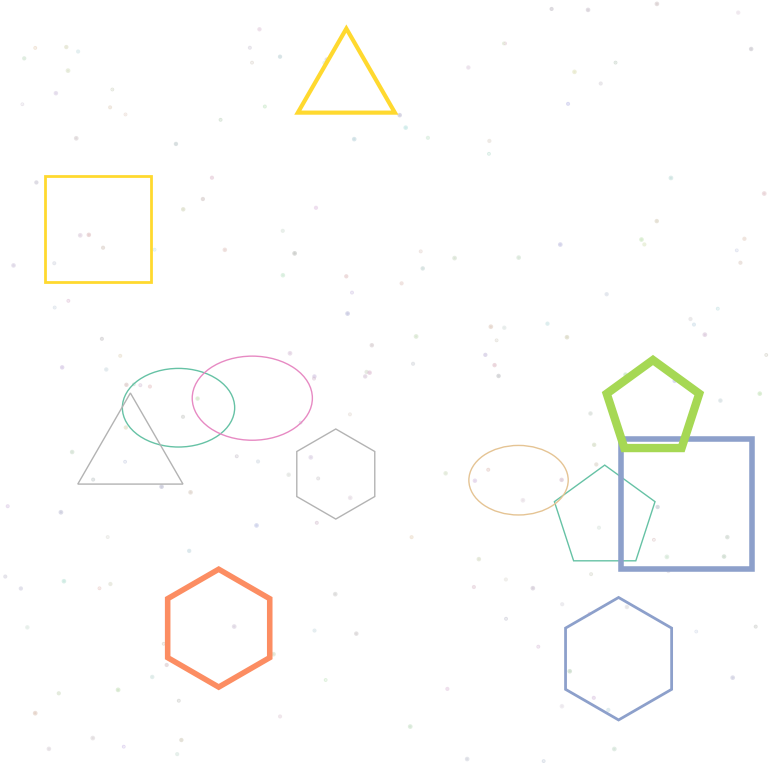[{"shape": "oval", "thickness": 0.5, "radius": 0.36, "center": [0.232, 0.471]}, {"shape": "pentagon", "thickness": 0.5, "radius": 0.34, "center": [0.785, 0.327]}, {"shape": "hexagon", "thickness": 2, "radius": 0.38, "center": [0.284, 0.184]}, {"shape": "hexagon", "thickness": 1, "radius": 0.4, "center": [0.803, 0.145]}, {"shape": "square", "thickness": 2, "radius": 0.43, "center": [0.892, 0.345]}, {"shape": "oval", "thickness": 0.5, "radius": 0.39, "center": [0.328, 0.483]}, {"shape": "pentagon", "thickness": 3, "radius": 0.32, "center": [0.848, 0.469]}, {"shape": "triangle", "thickness": 1.5, "radius": 0.36, "center": [0.45, 0.89]}, {"shape": "square", "thickness": 1, "radius": 0.34, "center": [0.127, 0.703]}, {"shape": "oval", "thickness": 0.5, "radius": 0.32, "center": [0.673, 0.376]}, {"shape": "hexagon", "thickness": 0.5, "radius": 0.29, "center": [0.436, 0.384]}, {"shape": "triangle", "thickness": 0.5, "radius": 0.39, "center": [0.169, 0.411]}]